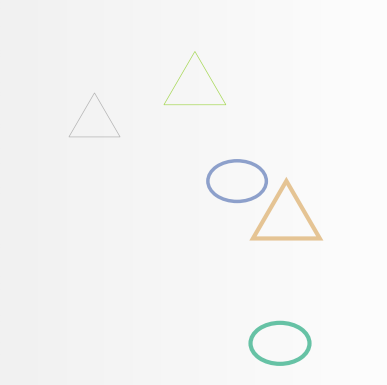[{"shape": "oval", "thickness": 3, "radius": 0.38, "center": [0.723, 0.108]}, {"shape": "oval", "thickness": 2.5, "radius": 0.38, "center": [0.612, 0.53]}, {"shape": "triangle", "thickness": 0.5, "radius": 0.46, "center": [0.503, 0.774]}, {"shape": "triangle", "thickness": 3, "radius": 0.5, "center": [0.739, 0.43]}, {"shape": "triangle", "thickness": 0.5, "radius": 0.38, "center": [0.244, 0.682]}]